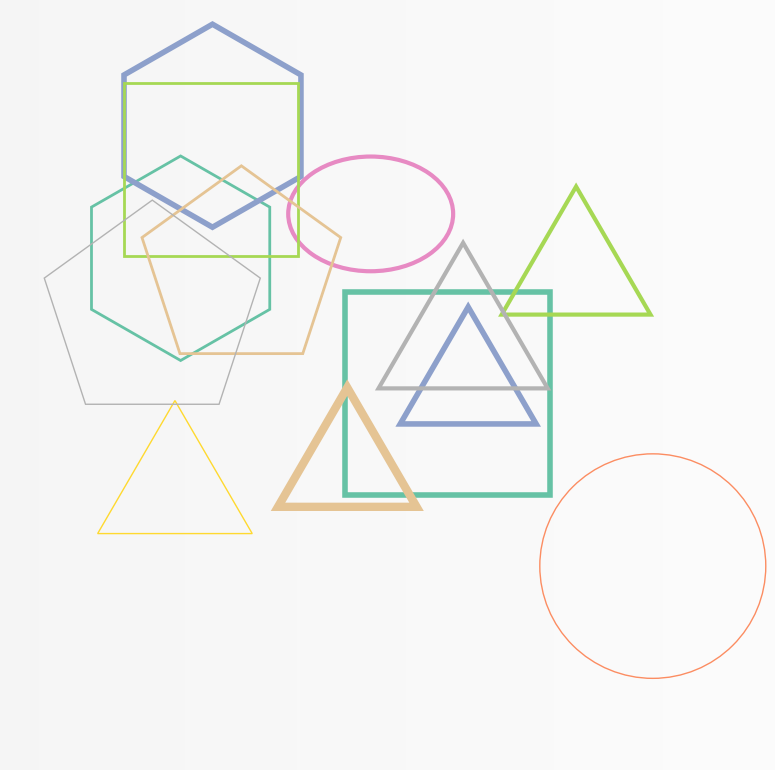[{"shape": "square", "thickness": 2, "radius": 0.66, "center": [0.577, 0.489]}, {"shape": "hexagon", "thickness": 1, "radius": 0.66, "center": [0.233, 0.665]}, {"shape": "circle", "thickness": 0.5, "radius": 0.73, "center": [0.842, 0.265]}, {"shape": "triangle", "thickness": 2, "radius": 0.51, "center": [0.604, 0.5]}, {"shape": "hexagon", "thickness": 2, "radius": 0.66, "center": [0.274, 0.837]}, {"shape": "oval", "thickness": 1.5, "radius": 0.53, "center": [0.478, 0.722]}, {"shape": "square", "thickness": 1, "radius": 0.56, "center": [0.272, 0.78]}, {"shape": "triangle", "thickness": 1.5, "radius": 0.55, "center": [0.743, 0.647]}, {"shape": "triangle", "thickness": 0.5, "radius": 0.58, "center": [0.226, 0.365]}, {"shape": "triangle", "thickness": 3, "radius": 0.52, "center": [0.448, 0.393]}, {"shape": "pentagon", "thickness": 1, "radius": 0.67, "center": [0.311, 0.65]}, {"shape": "triangle", "thickness": 1.5, "radius": 0.63, "center": [0.598, 0.559]}, {"shape": "pentagon", "thickness": 0.5, "radius": 0.73, "center": [0.197, 0.594]}]